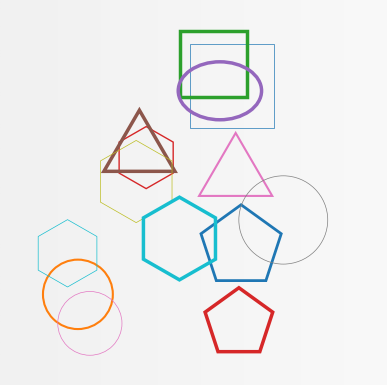[{"shape": "square", "thickness": 0.5, "radius": 0.54, "center": [0.599, 0.778]}, {"shape": "pentagon", "thickness": 2, "radius": 0.54, "center": [0.622, 0.359]}, {"shape": "circle", "thickness": 1.5, "radius": 0.45, "center": [0.201, 0.235]}, {"shape": "square", "thickness": 2.5, "radius": 0.43, "center": [0.551, 0.833]}, {"shape": "hexagon", "thickness": 1, "radius": 0.4, "center": [0.377, 0.591]}, {"shape": "pentagon", "thickness": 2.5, "radius": 0.46, "center": [0.617, 0.161]}, {"shape": "oval", "thickness": 2.5, "radius": 0.54, "center": [0.567, 0.764]}, {"shape": "triangle", "thickness": 2.5, "radius": 0.53, "center": [0.36, 0.608]}, {"shape": "circle", "thickness": 0.5, "radius": 0.41, "center": [0.232, 0.16]}, {"shape": "triangle", "thickness": 1.5, "radius": 0.55, "center": [0.608, 0.546]}, {"shape": "circle", "thickness": 0.5, "radius": 0.57, "center": [0.731, 0.429]}, {"shape": "hexagon", "thickness": 0.5, "radius": 0.53, "center": [0.351, 0.529]}, {"shape": "hexagon", "thickness": 0.5, "radius": 0.44, "center": [0.174, 0.342]}, {"shape": "hexagon", "thickness": 2.5, "radius": 0.54, "center": [0.463, 0.38]}]